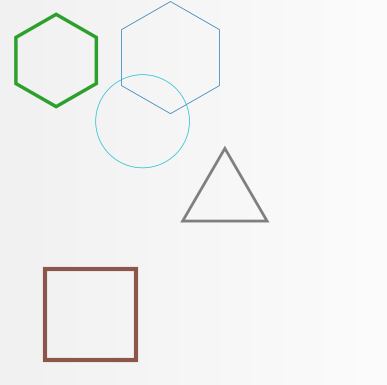[{"shape": "hexagon", "thickness": 0.5, "radius": 0.73, "center": [0.44, 0.85]}, {"shape": "hexagon", "thickness": 2.5, "radius": 0.6, "center": [0.145, 0.843]}, {"shape": "square", "thickness": 3, "radius": 0.59, "center": [0.234, 0.184]}, {"shape": "triangle", "thickness": 2, "radius": 0.63, "center": [0.58, 0.489]}, {"shape": "circle", "thickness": 0.5, "radius": 0.61, "center": [0.368, 0.685]}]